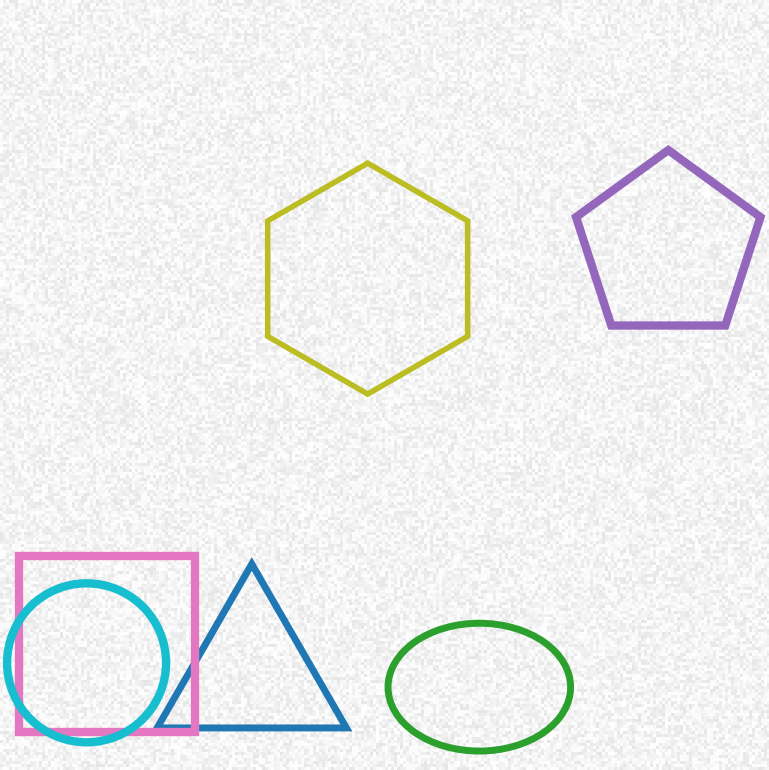[{"shape": "triangle", "thickness": 2.5, "radius": 0.71, "center": [0.327, 0.126]}, {"shape": "oval", "thickness": 2.5, "radius": 0.59, "center": [0.622, 0.108]}, {"shape": "pentagon", "thickness": 3, "radius": 0.63, "center": [0.868, 0.679]}, {"shape": "square", "thickness": 3, "radius": 0.57, "center": [0.139, 0.163]}, {"shape": "hexagon", "thickness": 2, "radius": 0.75, "center": [0.478, 0.638]}, {"shape": "circle", "thickness": 3, "radius": 0.52, "center": [0.112, 0.139]}]